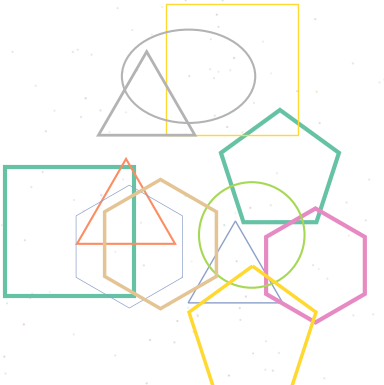[{"shape": "square", "thickness": 3, "radius": 0.84, "center": [0.181, 0.399]}, {"shape": "pentagon", "thickness": 3, "radius": 0.81, "center": [0.727, 0.553]}, {"shape": "triangle", "thickness": 1.5, "radius": 0.74, "center": [0.327, 0.44]}, {"shape": "hexagon", "thickness": 0.5, "radius": 0.8, "center": [0.336, 0.359]}, {"shape": "triangle", "thickness": 1, "radius": 0.71, "center": [0.611, 0.284]}, {"shape": "hexagon", "thickness": 3, "radius": 0.74, "center": [0.819, 0.311]}, {"shape": "circle", "thickness": 1.5, "radius": 0.69, "center": [0.654, 0.39]}, {"shape": "pentagon", "thickness": 2.5, "radius": 0.87, "center": [0.656, 0.135]}, {"shape": "square", "thickness": 1, "radius": 0.85, "center": [0.603, 0.82]}, {"shape": "hexagon", "thickness": 2.5, "radius": 0.84, "center": [0.417, 0.366]}, {"shape": "triangle", "thickness": 2, "radius": 0.72, "center": [0.381, 0.721]}, {"shape": "oval", "thickness": 1.5, "radius": 0.87, "center": [0.49, 0.802]}]